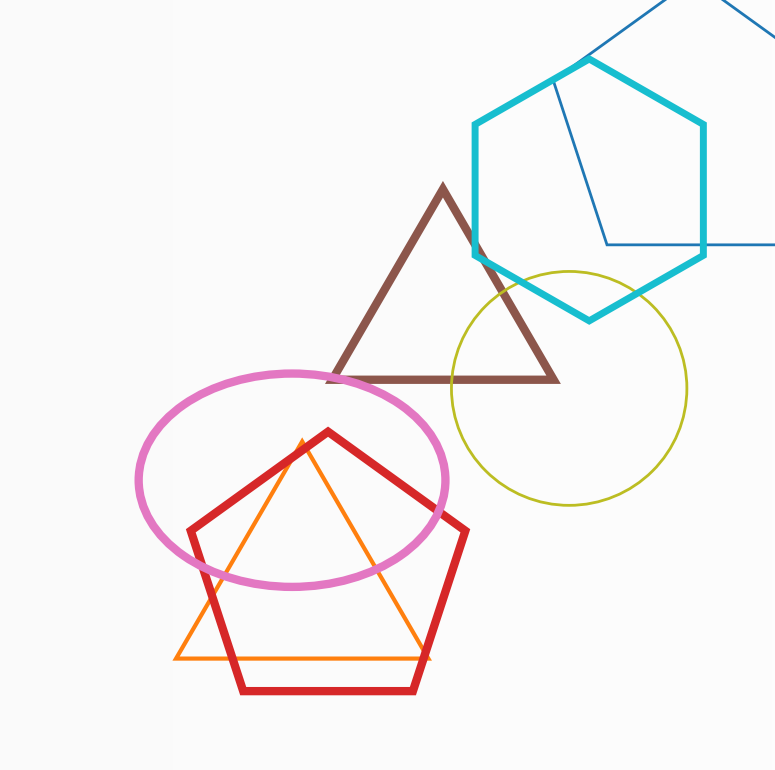[{"shape": "pentagon", "thickness": 1, "radius": 0.95, "center": [0.895, 0.836]}, {"shape": "triangle", "thickness": 1.5, "radius": 0.94, "center": [0.39, 0.239]}, {"shape": "pentagon", "thickness": 3, "radius": 0.93, "center": [0.423, 0.253]}, {"shape": "triangle", "thickness": 3, "radius": 0.82, "center": [0.572, 0.589]}, {"shape": "oval", "thickness": 3, "radius": 0.99, "center": [0.377, 0.376]}, {"shape": "circle", "thickness": 1, "radius": 0.76, "center": [0.734, 0.496]}, {"shape": "hexagon", "thickness": 2.5, "radius": 0.85, "center": [0.76, 0.753]}]